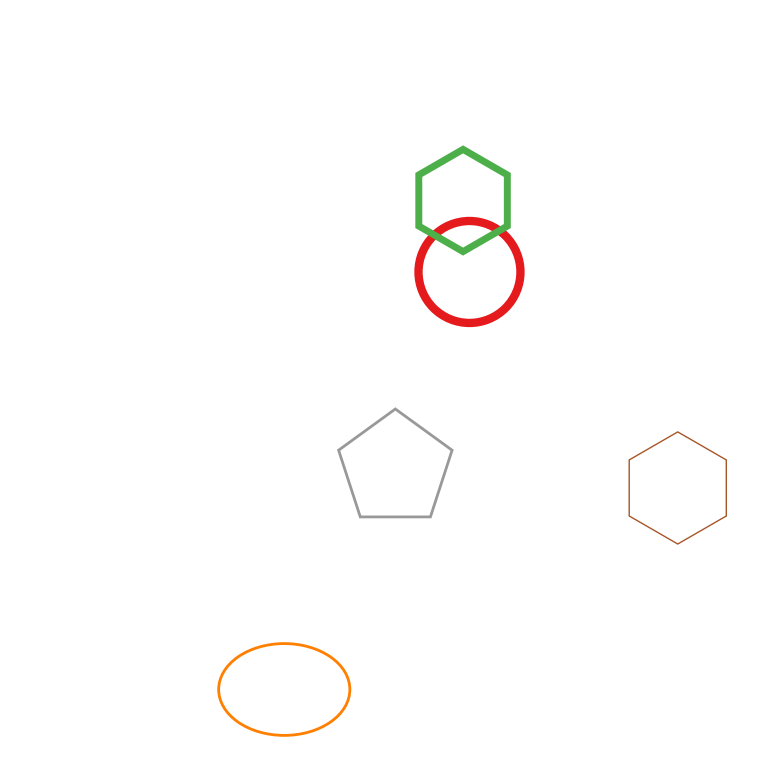[{"shape": "circle", "thickness": 3, "radius": 0.33, "center": [0.61, 0.647]}, {"shape": "hexagon", "thickness": 2.5, "radius": 0.33, "center": [0.601, 0.74]}, {"shape": "oval", "thickness": 1, "radius": 0.43, "center": [0.369, 0.105]}, {"shape": "hexagon", "thickness": 0.5, "radius": 0.36, "center": [0.88, 0.366]}, {"shape": "pentagon", "thickness": 1, "radius": 0.39, "center": [0.513, 0.391]}]